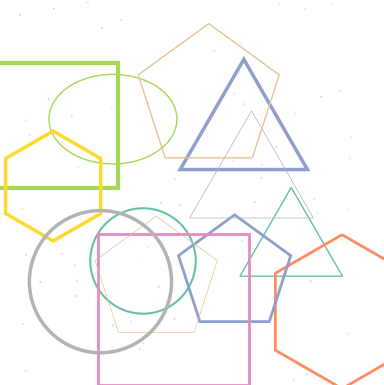[{"shape": "triangle", "thickness": 1, "radius": 0.77, "center": [0.756, 0.359]}, {"shape": "circle", "thickness": 1.5, "radius": 0.68, "center": [0.371, 0.322]}, {"shape": "hexagon", "thickness": 2, "radius": 1.0, "center": [0.888, 0.19]}, {"shape": "triangle", "thickness": 2.5, "radius": 0.95, "center": [0.633, 0.655]}, {"shape": "pentagon", "thickness": 2, "radius": 0.77, "center": [0.609, 0.289]}, {"shape": "square", "thickness": 2, "radius": 0.98, "center": [0.451, 0.197]}, {"shape": "oval", "thickness": 1, "radius": 0.83, "center": [0.293, 0.691]}, {"shape": "square", "thickness": 3, "radius": 0.81, "center": [0.143, 0.673]}, {"shape": "hexagon", "thickness": 2.5, "radius": 0.71, "center": [0.138, 0.517]}, {"shape": "pentagon", "thickness": 1, "radius": 0.96, "center": [0.542, 0.746]}, {"shape": "pentagon", "thickness": 0.5, "radius": 0.83, "center": [0.406, 0.272]}, {"shape": "triangle", "thickness": 0.5, "radius": 0.93, "center": [0.653, 0.527]}, {"shape": "circle", "thickness": 2.5, "radius": 0.92, "center": [0.261, 0.268]}]